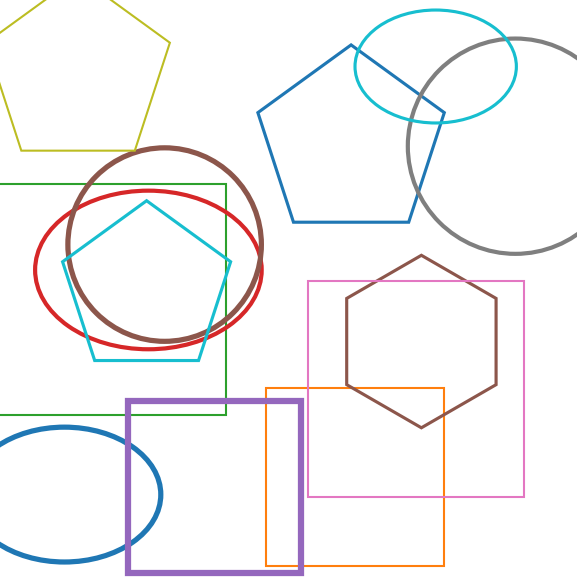[{"shape": "oval", "thickness": 2.5, "radius": 0.83, "center": [0.112, 0.143]}, {"shape": "pentagon", "thickness": 1.5, "radius": 0.85, "center": [0.608, 0.752]}, {"shape": "square", "thickness": 1, "radius": 0.77, "center": [0.615, 0.174]}, {"shape": "square", "thickness": 1, "radius": 1.0, "center": [0.191, 0.48]}, {"shape": "oval", "thickness": 2, "radius": 0.98, "center": [0.257, 0.532]}, {"shape": "square", "thickness": 3, "radius": 0.74, "center": [0.371, 0.155]}, {"shape": "circle", "thickness": 2.5, "radius": 0.84, "center": [0.285, 0.576]}, {"shape": "hexagon", "thickness": 1.5, "radius": 0.75, "center": [0.73, 0.408]}, {"shape": "square", "thickness": 1, "radius": 0.93, "center": [0.72, 0.326]}, {"shape": "circle", "thickness": 2, "radius": 0.93, "center": [0.893, 0.746]}, {"shape": "pentagon", "thickness": 1, "radius": 0.84, "center": [0.135, 0.873]}, {"shape": "pentagon", "thickness": 1.5, "radius": 0.76, "center": [0.254, 0.499]}, {"shape": "oval", "thickness": 1.5, "radius": 0.7, "center": [0.754, 0.884]}]